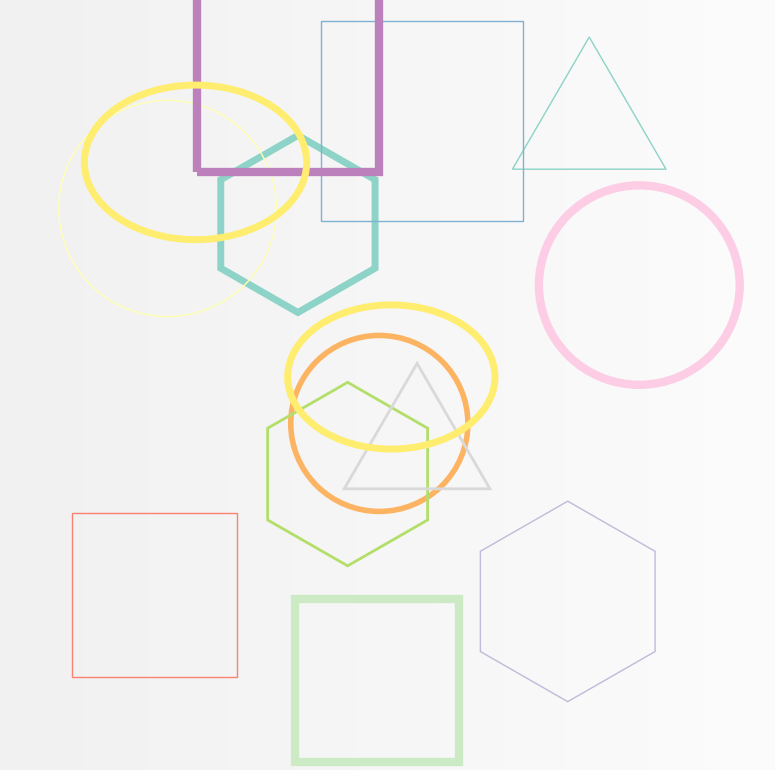[{"shape": "triangle", "thickness": 0.5, "radius": 0.57, "center": [0.76, 0.837]}, {"shape": "hexagon", "thickness": 2.5, "radius": 0.57, "center": [0.384, 0.709]}, {"shape": "circle", "thickness": 0.5, "radius": 0.7, "center": [0.216, 0.729]}, {"shape": "hexagon", "thickness": 0.5, "radius": 0.65, "center": [0.733, 0.219]}, {"shape": "square", "thickness": 0.5, "radius": 0.53, "center": [0.199, 0.227]}, {"shape": "square", "thickness": 0.5, "radius": 0.65, "center": [0.545, 0.843]}, {"shape": "circle", "thickness": 2, "radius": 0.57, "center": [0.489, 0.45]}, {"shape": "hexagon", "thickness": 1, "radius": 0.6, "center": [0.449, 0.384]}, {"shape": "circle", "thickness": 3, "radius": 0.65, "center": [0.825, 0.63]}, {"shape": "triangle", "thickness": 1, "radius": 0.54, "center": [0.538, 0.419]}, {"shape": "square", "thickness": 3, "radius": 0.59, "center": [0.372, 0.894]}, {"shape": "square", "thickness": 3, "radius": 0.53, "center": [0.487, 0.116]}, {"shape": "oval", "thickness": 2.5, "radius": 0.72, "center": [0.252, 0.789]}, {"shape": "oval", "thickness": 2.5, "radius": 0.67, "center": [0.505, 0.51]}]